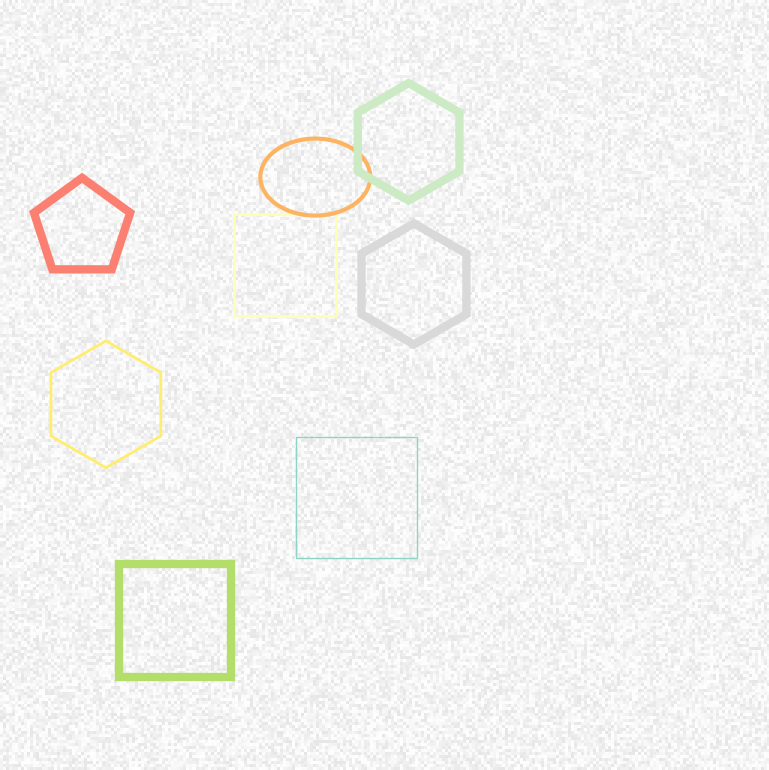[{"shape": "square", "thickness": 0.5, "radius": 0.39, "center": [0.463, 0.353]}, {"shape": "square", "thickness": 1, "radius": 0.33, "center": [0.371, 0.655]}, {"shape": "pentagon", "thickness": 3, "radius": 0.33, "center": [0.107, 0.703]}, {"shape": "oval", "thickness": 1.5, "radius": 0.36, "center": [0.409, 0.77]}, {"shape": "square", "thickness": 3, "radius": 0.36, "center": [0.228, 0.194]}, {"shape": "hexagon", "thickness": 3, "radius": 0.39, "center": [0.538, 0.631]}, {"shape": "hexagon", "thickness": 3, "radius": 0.38, "center": [0.531, 0.816]}, {"shape": "hexagon", "thickness": 1, "radius": 0.41, "center": [0.137, 0.475]}]